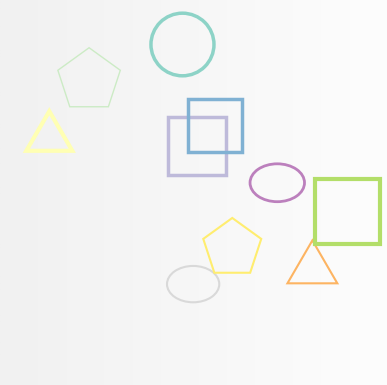[{"shape": "circle", "thickness": 2.5, "radius": 0.41, "center": [0.471, 0.884]}, {"shape": "triangle", "thickness": 3, "radius": 0.34, "center": [0.127, 0.643]}, {"shape": "square", "thickness": 2.5, "radius": 0.38, "center": [0.509, 0.62]}, {"shape": "square", "thickness": 2.5, "radius": 0.34, "center": [0.555, 0.675]}, {"shape": "triangle", "thickness": 1.5, "radius": 0.37, "center": [0.806, 0.301]}, {"shape": "square", "thickness": 3, "radius": 0.42, "center": [0.897, 0.451]}, {"shape": "oval", "thickness": 1.5, "radius": 0.34, "center": [0.498, 0.262]}, {"shape": "oval", "thickness": 2, "radius": 0.35, "center": [0.716, 0.525]}, {"shape": "pentagon", "thickness": 1, "radius": 0.42, "center": [0.23, 0.791]}, {"shape": "pentagon", "thickness": 1.5, "radius": 0.39, "center": [0.599, 0.355]}]